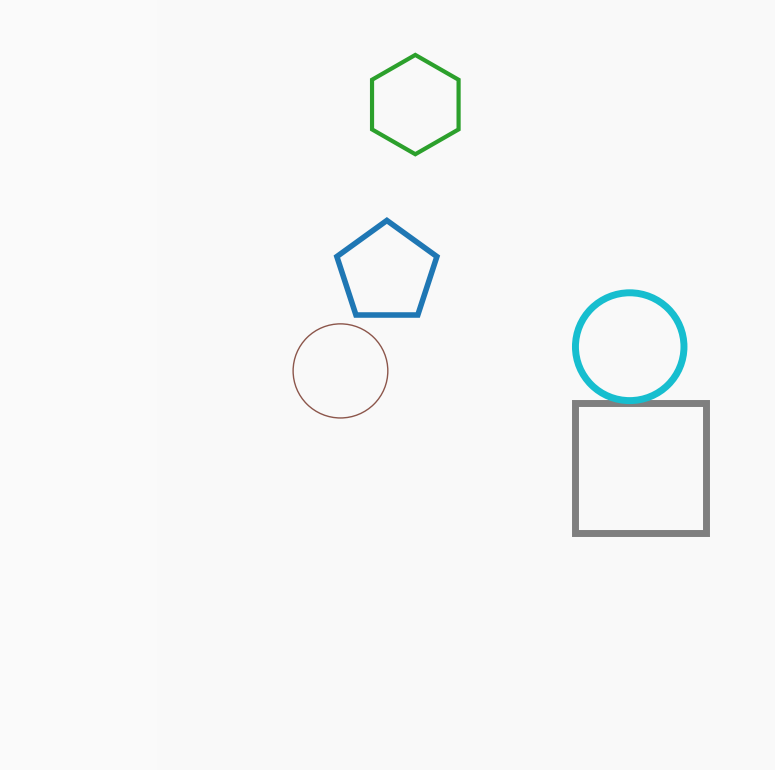[{"shape": "pentagon", "thickness": 2, "radius": 0.34, "center": [0.499, 0.646]}, {"shape": "hexagon", "thickness": 1.5, "radius": 0.32, "center": [0.536, 0.864]}, {"shape": "circle", "thickness": 0.5, "radius": 0.31, "center": [0.439, 0.518]}, {"shape": "square", "thickness": 2.5, "radius": 0.42, "center": [0.827, 0.392]}, {"shape": "circle", "thickness": 2.5, "radius": 0.35, "center": [0.813, 0.55]}]